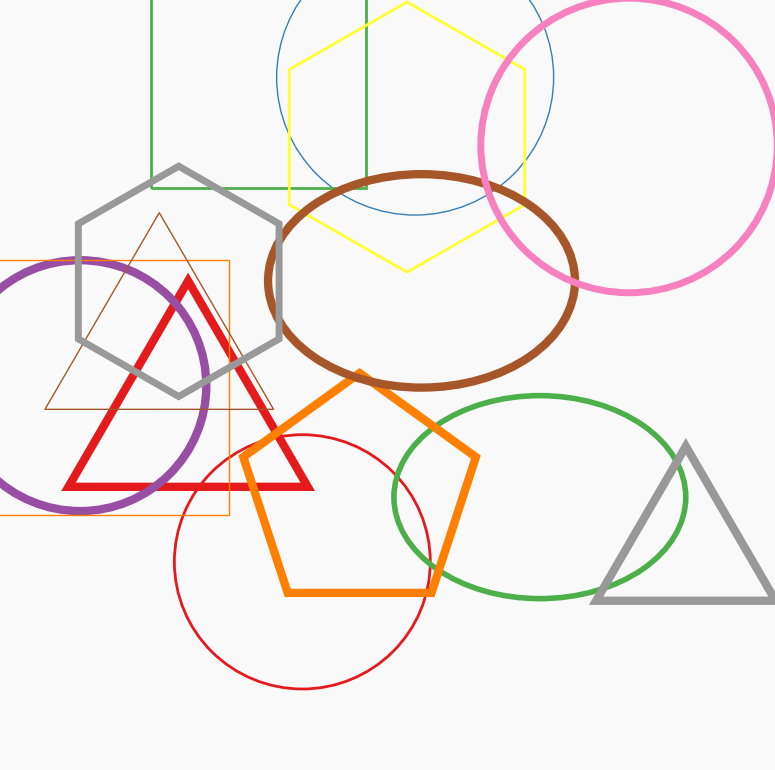[{"shape": "triangle", "thickness": 3, "radius": 0.89, "center": [0.243, 0.457]}, {"shape": "circle", "thickness": 1, "radius": 0.83, "center": [0.39, 0.27]}, {"shape": "circle", "thickness": 0.5, "radius": 0.89, "center": [0.536, 0.899]}, {"shape": "square", "thickness": 1, "radius": 0.69, "center": [0.334, 0.893]}, {"shape": "oval", "thickness": 2, "radius": 0.94, "center": [0.697, 0.354]}, {"shape": "circle", "thickness": 3, "radius": 0.81, "center": [0.103, 0.499]}, {"shape": "square", "thickness": 0.5, "radius": 0.83, "center": [0.13, 0.497]}, {"shape": "pentagon", "thickness": 3, "radius": 0.79, "center": [0.464, 0.358]}, {"shape": "hexagon", "thickness": 1, "radius": 0.88, "center": [0.525, 0.822]}, {"shape": "triangle", "thickness": 0.5, "radius": 0.85, "center": [0.205, 0.554]}, {"shape": "oval", "thickness": 3, "radius": 0.99, "center": [0.544, 0.635]}, {"shape": "circle", "thickness": 2.5, "radius": 0.96, "center": [0.812, 0.811]}, {"shape": "hexagon", "thickness": 2.5, "radius": 0.75, "center": [0.231, 0.635]}, {"shape": "triangle", "thickness": 3, "radius": 0.67, "center": [0.885, 0.287]}]